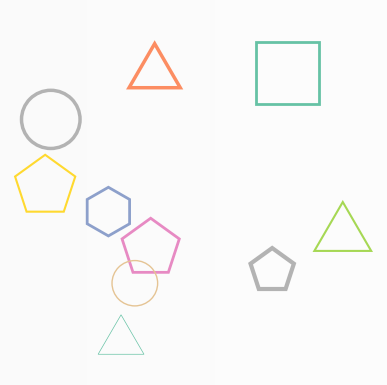[{"shape": "square", "thickness": 2, "radius": 0.41, "center": [0.743, 0.81]}, {"shape": "triangle", "thickness": 0.5, "radius": 0.34, "center": [0.312, 0.114]}, {"shape": "triangle", "thickness": 2.5, "radius": 0.38, "center": [0.399, 0.81]}, {"shape": "hexagon", "thickness": 2, "radius": 0.32, "center": [0.28, 0.45]}, {"shape": "pentagon", "thickness": 2, "radius": 0.39, "center": [0.389, 0.355]}, {"shape": "triangle", "thickness": 1.5, "radius": 0.42, "center": [0.885, 0.391]}, {"shape": "pentagon", "thickness": 1.5, "radius": 0.41, "center": [0.117, 0.516]}, {"shape": "circle", "thickness": 1, "radius": 0.29, "center": [0.348, 0.264]}, {"shape": "pentagon", "thickness": 3, "radius": 0.29, "center": [0.702, 0.297]}, {"shape": "circle", "thickness": 2.5, "radius": 0.38, "center": [0.131, 0.69]}]